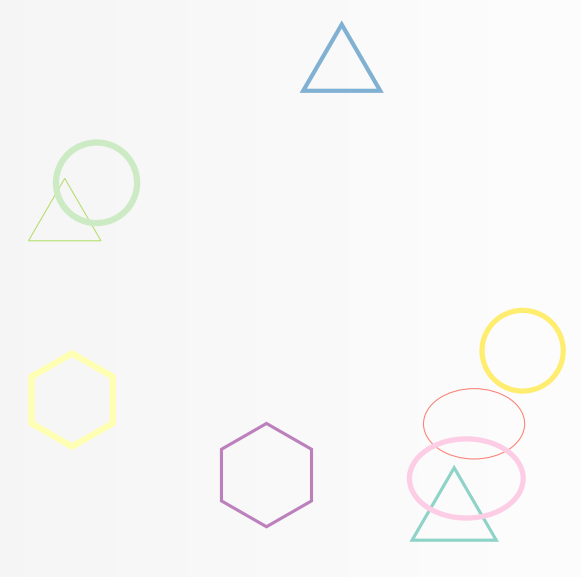[{"shape": "triangle", "thickness": 1.5, "radius": 0.42, "center": [0.781, 0.106]}, {"shape": "hexagon", "thickness": 3, "radius": 0.4, "center": [0.124, 0.306]}, {"shape": "oval", "thickness": 0.5, "radius": 0.44, "center": [0.816, 0.265]}, {"shape": "triangle", "thickness": 2, "radius": 0.38, "center": [0.588, 0.88]}, {"shape": "triangle", "thickness": 0.5, "radius": 0.36, "center": [0.111, 0.618]}, {"shape": "oval", "thickness": 2.5, "radius": 0.49, "center": [0.802, 0.171]}, {"shape": "hexagon", "thickness": 1.5, "radius": 0.45, "center": [0.458, 0.176]}, {"shape": "circle", "thickness": 3, "radius": 0.35, "center": [0.166, 0.683]}, {"shape": "circle", "thickness": 2.5, "radius": 0.35, "center": [0.899, 0.392]}]